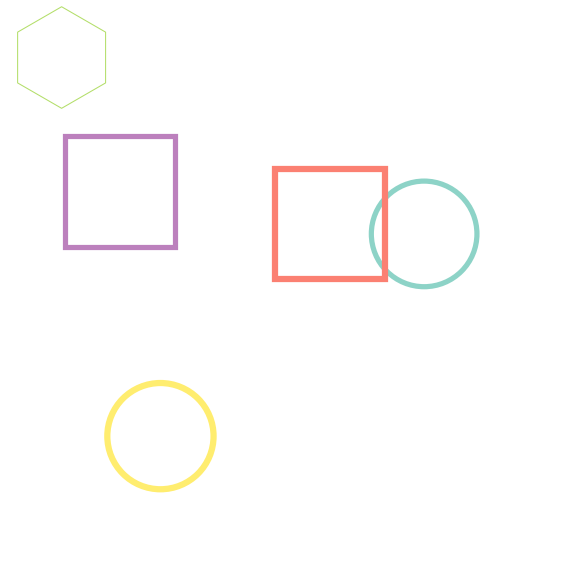[{"shape": "circle", "thickness": 2.5, "radius": 0.46, "center": [0.734, 0.594]}, {"shape": "square", "thickness": 3, "radius": 0.47, "center": [0.571, 0.611]}, {"shape": "hexagon", "thickness": 0.5, "radius": 0.44, "center": [0.107, 0.9]}, {"shape": "square", "thickness": 2.5, "radius": 0.48, "center": [0.208, 0.668]}, {"shape": "circle", "thickness": 3, "radius": 0.46, "center": [0.278, 0.244]}]